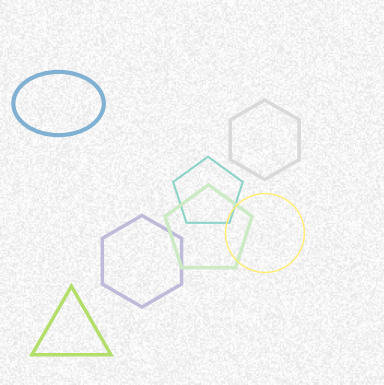[{"shape": "pentagon", "thickness": 1.5, "radius": 0.47, "center": [0.54, 0.498]}, {"shape": "hexagon", "thickness": 2.5, "radius": 0.59, "center": [0.369, 0.321]}, {"shape": "oval", "thickness": 3, "radius": 0.59, "center": [0.152, 0.731]}, {"shape": "triangle", "thickness": 2.5, "radius": 0.59, "center": [0.186, 0.138]}, {"shape": "hexagon", "thickness": 2.5, "radius": 0.52, "center": [0.687, 0.637]}, {"shape": "pentagon", "thickness": 2.5, "radius": 0.59, "center": [0.542, 0.401]}, {"shape": "circle", "thickness": 1, "radius": 0.51, "center": [0.688, 0.395]}]